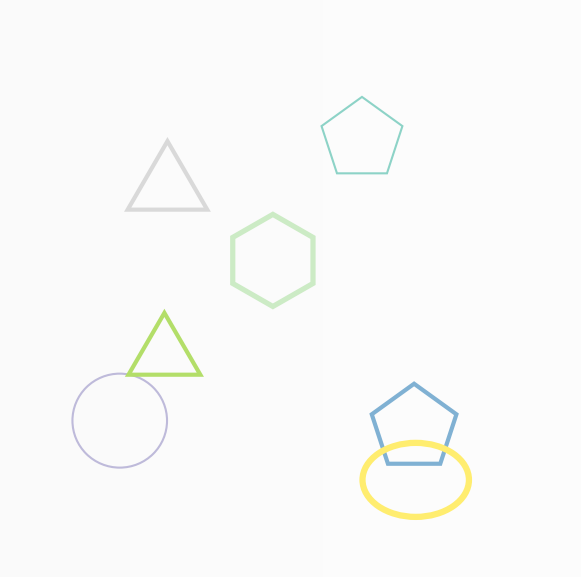[{"shape": "pentagon", "thickness": 1, "radius": 0.37, "center": [0.623, 0.758]}, {"shape": "circle", "thickness": 1, "radius": 0.41, "center": [0.206, 0.271]}, {"shape": "pentagon", "thickness": 2, "radius": 0.38, "center": [0.712, 0.258]}, {"shape": "triangle", "thickness": 2, "radius": 0.36, "center": [0.283, 0.386]}, {"shape": "triangle", "thickness": 2, "radius": 0.4, "center": [0.288, 0.676]}, {"shape": "hexagon", "thickness": 2.5, "radius": 0.4, "center": [0.469, 0.548]}, {"shape": "oval", "thickness": 3, "radius": 0.46, "center": [0.715, 0.168]}]